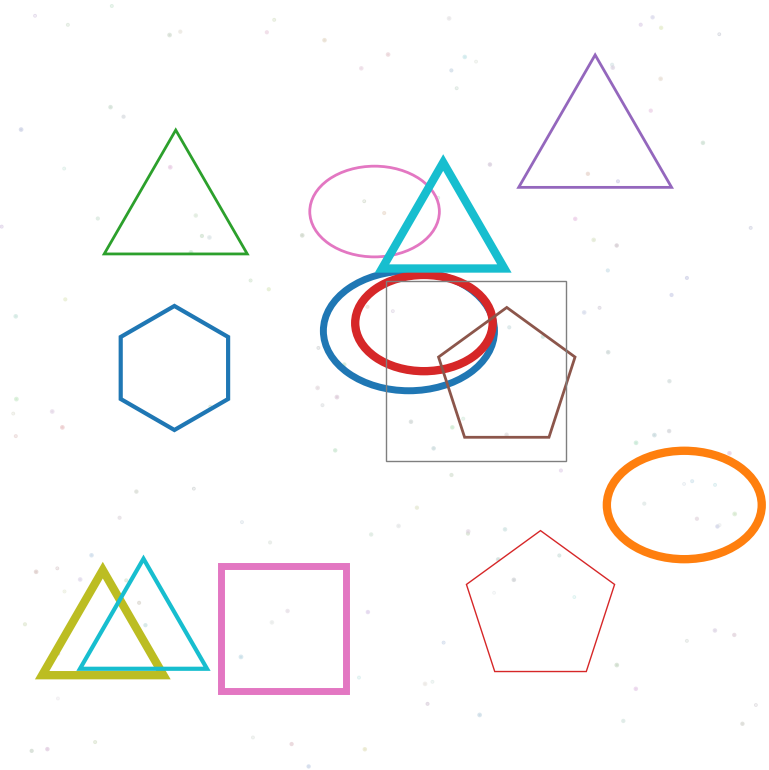[{"shape": "hexagon", "thickness": 1.5, "radius": 0.4, "center": [0.227, 0.522]}, {"shape": "oval", "thickness": 2.5, "radius": 0.56, "center": [0.531, 0.57]}, {"shape": "oval", "thickness": 3, "radius": 0.5, "center": [0.889, 0.344]}, {"shape": "triangle", "thickness": 1, "radius": 0.54, "center": [0.228, 0.724]}, {"shape": "oval", "thickness": 3, "radius": 0.45, "center": [0.551, 0.58]}, {"shape": "pentagon", "thickness": 0.5, "radius": 0.51, "center": [0.702, 0.21]}, {"shape": "triangle", "thickness": 1, "radius": 0.57, "center": [0.773, 0.814]}, {"shape": "pentagon", "thickness": 1, "radius": 0.47, "center": [0.658, 0.508]}, {"shape": "square", "thickness": 2.5, "radius": 0.41, "center": [0.368, 0.184]}, {"shape": "oval", "thickness": 1, "radius": 0.42, "center": [0.486, 0.725]}, {"shape": "square", "thickness": 0.5, "radius": 0.58, "center": [0.618, 0.518]}, {"shape": "triangle", "thickness": 3, "radius": 0.45, "center": [0.134, 0.169]}, {"shape": "triangle", "thickness": 1.5, "radius": 0.48, "center": [0.186, 0.179]}, {"shape": "triangle", "thickness": 3, "radius": 0.46, "center": [0.576, 0.697]}]